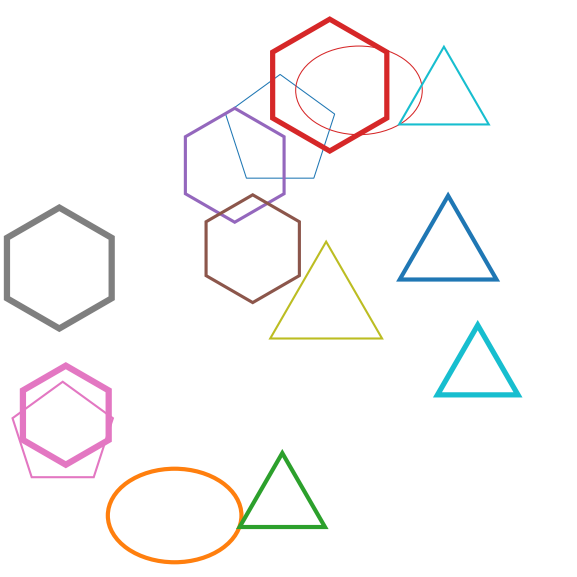[{"shape": "pentagon", "thickness": 0.5, "radius": 0.5, "center": [0.485, 0.771]}, {"shape": "triangle", "thickness": 2, "radius": 0.48, "center": [0.776, 0.564]}, {"shape": "oval", "thickness": 2, "radius": 0.58, "center": [0.302, 0.106]}, {"shape": "triangle", "thickness": 2, "radius": 0.43, "center": [0.489, 0.129]}, {"shape": "hexagon", "thickness": 2.5, "radius": 0.57, "center": [0.571, 0.852]}, {"shape": "oval", "thickness": 0.5, "radius": 0.55, "center": [0.622, 0.843]}, {"shape": "hexagon", "thickness": 1.5, "radius": 0.49, "center": [0.406, 0.713]}, {"shape": "hexagon", "thickness": 1.5, "radius": 0.47, "center": [0.438, 0.568]}, {"shape": "pentagon", "thickness": 1, "radius": 0.46, "center": [0.109, 0.247]}, {"shape": "hexagon", "thickness": 3, "radius": 0.43, "center": [0.114, 0.28]}, {"shape": "hexagon", "thickness": 3, "radius": 0.52, "center": [0.103, 0.535]}, {"shape": "triangle", "thickness": 1, "radius": 0.56, "center": [0.565, 0.469]}, {"shape": "triangle", "thickness": 1, "radius": 0.45, "center": [0.769, 0.828]}, {"shape": "triangle", "thickness": 2.5, "radius": 0.4, "center": [0.827, 0.356]}]